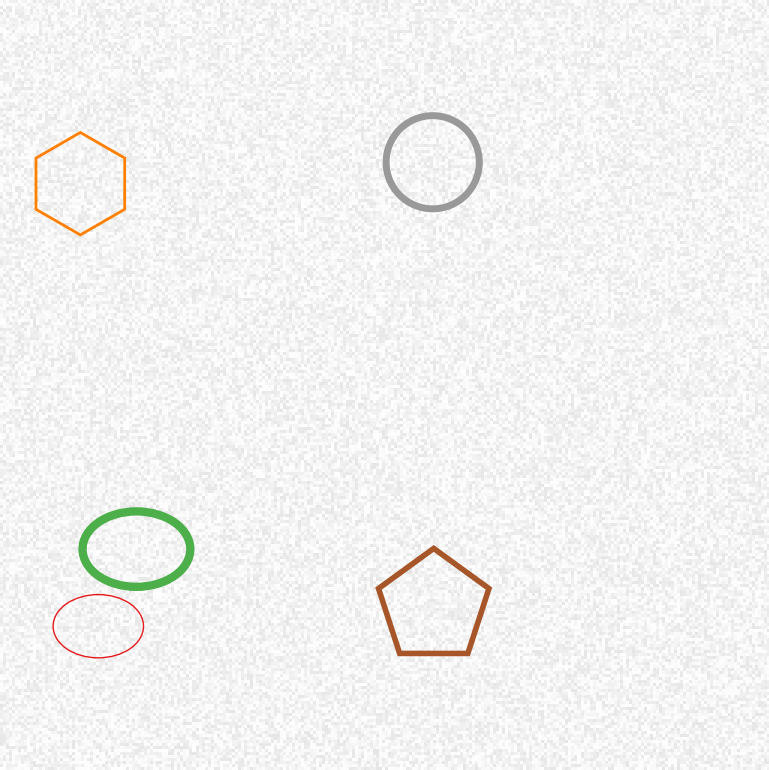[{"shape": "oval", "thickness": 0.5, "radius": 0.29, "center": [0.128, 0.187]}, {"shape": "oval", "thickness": 3, "radius": 0.35, "center": [0.177, 0.287]}, {"shape": "hexagon", "thickness": 1, "radius": 0.33, "center": [0.104, 0.761]}, {"shape": "pentagon", "thickness": 2, "radius": 0.38, "center": [0.563, 0.212]}, {"shape": "circle", "thickness": 2.5, "radius": 0.3, "center": [0.562, 0.789]}]